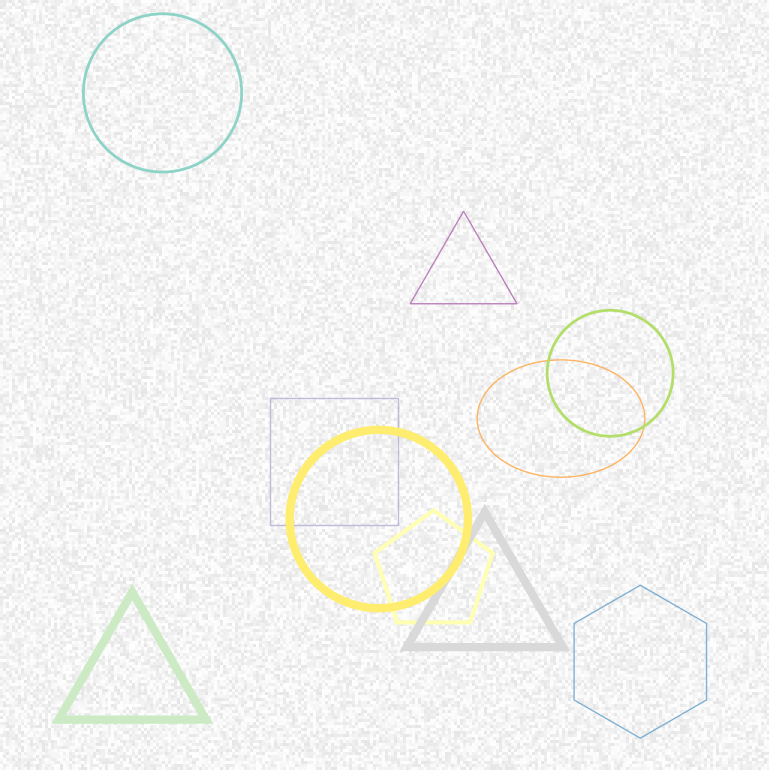[{"shape": "circle", "thickness": 1, "radius": 0.51, "center": [0.211, 0.879]}, {"shape": "pentagon", "thickness": 1.5, "radius": 0.4, "center": [0.563, 0.257]}, {"shape": "square", "thickness": 0.5, "radius": 0.41, "center": [0.433, 0.401]}, {"shape": "hexagon", "thickness": 0.5, "radius": 0.5, "center": [0.832, 0.141]}, {"shape": "oval", "thickness": 0.5, "radius": 0.54, "center": [0.729, 0.456]}, {"shape": "circle", "thickness": 1, "radius": 0.41, "center": [0.792, 0.515]}, {"shape": "triangle", "thickness": 3, "radius": 0.58, "center": [0.63, 0.218]}, {"shape": "triangle", "thickness": 0.5, "radius": 0.4, "center": [0.602, 0.646]}, {"shape": "triangle", "thickness": 3, "radius": 0.55, "center": [0.172, 0.121]}, {"shape": "circle", "thickness": 3, "radius": 0.58, "center": [0.492, 0.326]}]